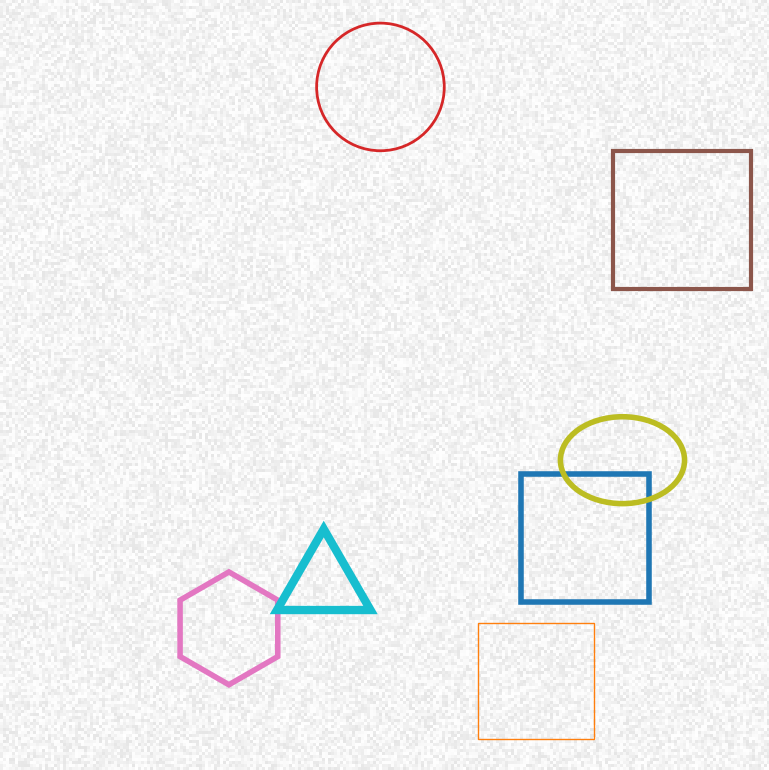[{"shape": "square", "thickness": 2, "radius": 0.42, "center": [0.759, 0.302]}, {"shape": "square", "thickness": 0.5, "radius": 0.38, "center": [0.696, 0.116]}, {"shape": "circle", "thickness": 1, "radius": 0.41, "center": [0.494, 0.887]}, {"shape": "square", "thickness": 1.5, "radius": 0.45, "center": [0.886, 0.714]}, {"shape": "hexagon", "thickness": 2, "radius": 0.37, "center": [0.297, 0.184]}, {"shape": "oval", "thickness": 2, "radius": 0.4, "center": [0.808, 0.402]}, {"shape": "triangle", "thickness": 3, "radius": 0.35, "center": [0.42, 0.243]}]